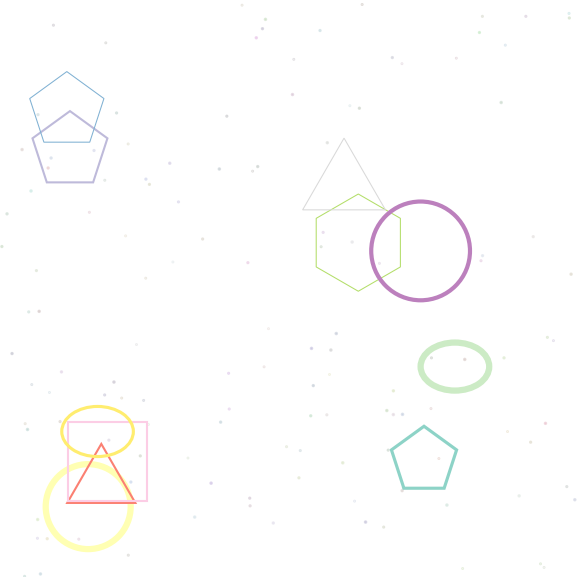[{"shape": "pentagon", "thickness": 1.5, "radius": 0.3, "center": [0.734, 0.202]}, {"shape": "circle", "thickness": 3, "radius": 0.37, "center": [0.153, 0.122]}, {"shape": "pentagon", "thickness": 1, "radius": 0.34, "center": [0.121, 0.739]}, {"shape": "triangle", "thickness": 1, "radius": 0.34, "center": [0.175, 0.162]}, {"shape": "pentagon", "thickness": 0.5, "radius": 0.34, "center": [0.116, 0.808]}, {"shape": "hexagon", "thickness": 0.5, "radius": 0.42, "center": [0.62, 0.579]}, {"shape": "square", "thickness": 1, "radius": 0.34, "center": [0.187, 0.2]}, {"shape": "triangle", "thickness": 0.5, "radius": 0.41, "center": [0.596, 0.677]}, {"shape": "circle", "thickness": 2, "radius": 0.43, "center": [0.728, 0.565]}, {"shape": "oval", "thickness": 3, "radius": 0.3, "center": [0.788, 0.364]}, {"shape": "oval", "thickness": 1.5, "radius": 0.31, "center": [0.169, 0.252]}]